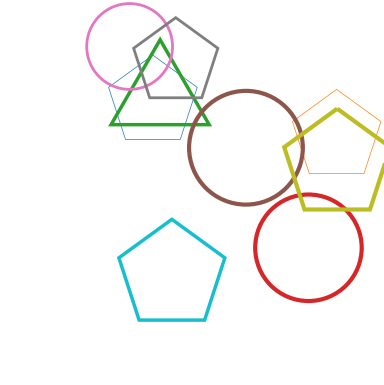[{"shape": "pentagon", "thickness": 0.5, "radius": 0.61, "center": [0.397, 0.736]}, {"shape": "pentagon", "thickness": 0.5, "radius": 0.6, "center": [0.874, 0.647]}, {"shape": "triangle", "thickness": 2.5, "radius": 0.74, "center": [0.416, 0.75]}, {"shape": "circle", "thickness": 3, "radius": 0.69, "center": [0.801, 0.356]}, {"shape": "circle", "thickness": 3, "radius": 0.74, "center": [0.639, 0.616]}, {"shape": "circle", "thickness": 2, "radius": 0.56, "center": [0.337, 0.879]}, {"shape": "pentagon", "thickness": 2, "radius": 0.58, "center": [0.456, 0.839]}, {"shape": "pentagon", "thickness": 3, "radius": 0.72, "center": [0.876, 0.573]}, {"shape": "pentagon", "thickness": 2.5, "radius": 0.72, "center": [0.446, 0.286]}]